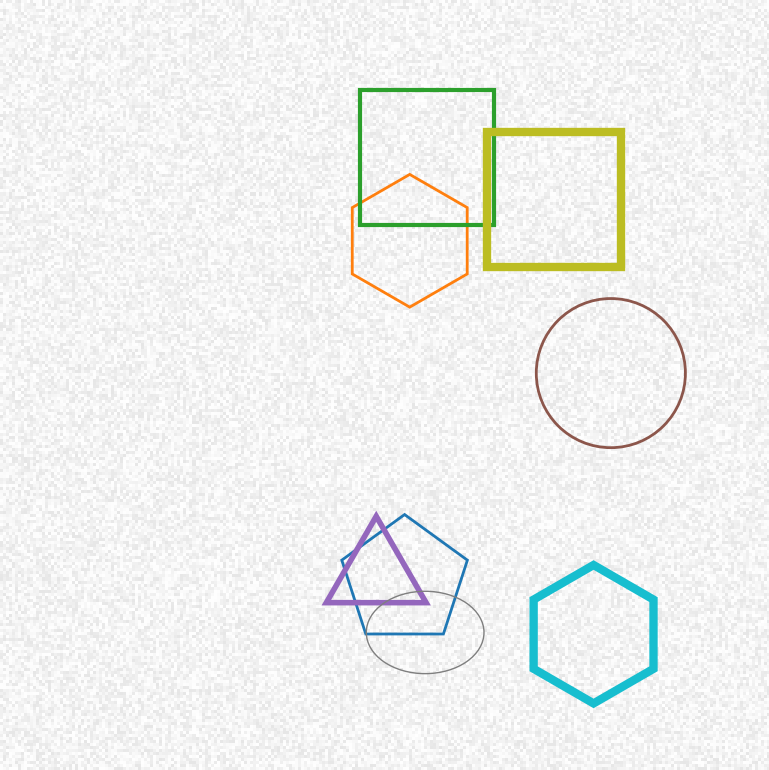[{"shape": "pentagon", "thickness": 1, "radius": 0.43, "center": [0.525, 0.246]}, {"shape": "hexagon", "thickness": 1, "radius": 0.43, "center": [0.532, 0.687]}, {"shape": "square", "thickness": 1.5, "radius": 0.44, "center": [0.555, 0.796]}, {"shape": "triangle", "thickness": 2, "radius": 0.37, "center": [0.489, 0.255]}, {"shape": "circle", "thickness": 1, "radius": 0.48, "center": [0.793, 0.515]}, {"shape": "oval", "thickness": 0.5, "radius": 0.38, "center": [0.552, 0.179]}, {"shape": "square", "thickness": 3, "radius": 0.44, "center": [0.719, 0.741]}, {"shape": "hexagon", "thickness": 3, "radius": 0.45, "center": [0.771, 0.176]}]